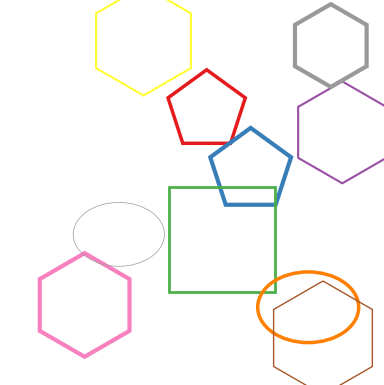[{"shape": "pentagon", "thickness": 2.5, "radius": 0.53, "center": [0.537, 0.713]}, {"shape": "pentagon", "thickness": 3, "radius": 0.55, "center": [0.651, 0.557]}, {"shape": "square", "thickness": 2, "radius": 0.69, "center": [0.576, 0.378]}, {"shape": "hexagon", "thickness": 1.5, "radius": 0.66, "center": [0.889, 0.656]}, {"shape": "oval", "thickness": 2.5, "radius": 0.66, "center": [0.801, 0.202]}, {"shape": "hexagon", "thickness": 1.5, "radius": 0.71, "center": [0.373, 0.894]}, {"shape": "hexagon", "thickness": 1, "radius": 0.74, "center": [0.839, 0.122]}, {"shape": "hexagon", "thickness": 3, "radius": 0.67, "center": [0.22, 0.208]}, {"shape": "hexagon", "thickness": 3, "radius": 0.54, "center": [0.859, 0.882]}, {"shape": "oval", "thickness": 0.5, "radius": 0.59, "center": [0.309, 0.391]}]